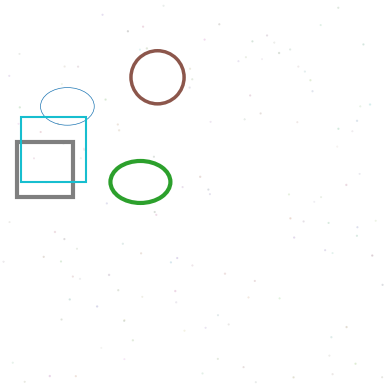[{"shape": "oval", "thickness": 0.5, "radius": 0.35, "center": [0.175, 0.724]}, {"shape": "oval", "thickness": 3, "radius": 0.39, "center": [0.365, 0.527]}, {"shape": "circle", "thickness": 2.5, "radius": 0.34, "center": [0.409, 0.799]}, {"shape": "square", "thickness": 3, "radius": 0.36, "center": [0.117, 0.56]}, {"shape": "square", "thickness": 1.5, "radius": 0.42, "center": [0.14, 0.611]}]